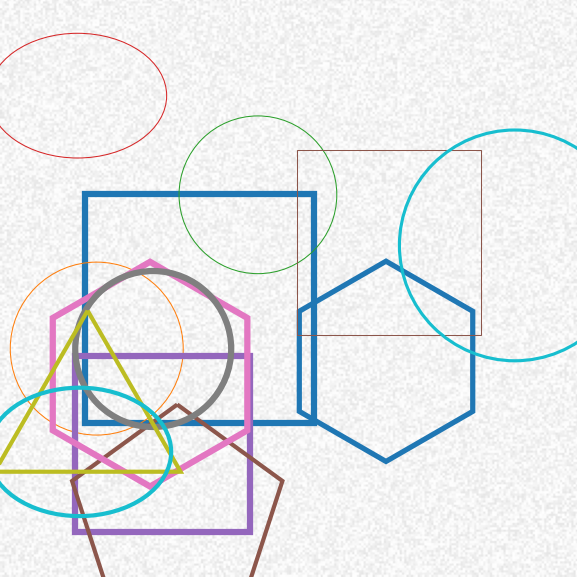[{"shape": "square", "thickness": 3, "radius": 0.99, "center": [0.345, 0.464]}, {"shape": "hexagon", "thickness": 2.5, "radius": 0.87, "center": [0.668, 0.373]}, {"shape": "circle", "thickness": 0.5, "radius": 0.75, "center": [0.168, 0.395]}, {"shape": "circle", "thickness": 0.5, "radius": 0.68, "center": [0.447, 0.662]}, {"shape": "oval", "thickness": 0.5, "radius": 0.77, "center": [0.134, 0.834]}, {"shape": "square", "thickness": 3, "radius": 0.76, "center": [0.281, 0.23]}, {"shape": "square", "thickness": 0.5, "radius": 0.8, "center": [0.673, 0.579]}, {"shape": "pentagon", "thickness": 2, "radius": 0.96, "center": [0.307, 0.107]}, {"shape": "hexagon", "thickness": 3, "radius": 0.97, "center": [0.26, 0.351]}, {"shape": "circle", "thickness": 3, "radius": 0.68, "center": [0.265, 0.395]}, {"shape": "triangle", "thickness": 2, "radius": 0.93, "center": [0.152, 0.275]}, {"shape": "circle", "thickness": 1.5, "radius": 1.0, "center": [0.891, 0.574]}, {"shape": "oval", "thickness": 2, "radius": 0.79, "center": [0.138, 0.217]}]